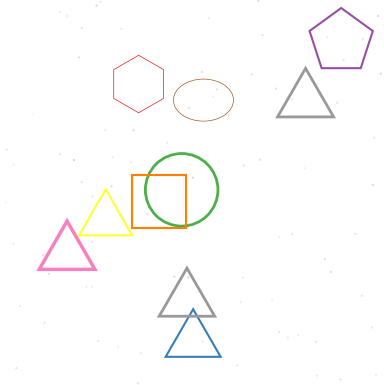[{"shape": "hexagon", "thickness": 0.5, "radius": 0.37, "center": [0.36, 0.782]}, {"shape": "triangle", "thickness": 1.5, "radius": 0.41, "center": [0.502, 0.114]}, {"shape": "circle", "thickness": 2, "radius": 0.47, "center": [0.472, 0.507]}, {"shape": "pentagon", "thickness": 1.5, "radius": 0.43, "center": [0.886, 0.893]}, {"shape": "square", "thickness": 1.5, "radius": 0.35, "center": [0.412, 0.477]}, {"shape": "triangle", "thickness": 1.5, "radius": 0.4, "center": [0.274, 0.429]}, {"shape": "oval", "thickness": 0.5, "radius": 0.39, "center": [0.528, 0.74]}, {"shape": "triangle", "thickness": 2.5, "radius": 0.42, "center": [0.174, 0.342]}, {"shape": "triangle", "thickness": 2, "radius": 0.42, "center": [0.794, 0.738]}, {"shape": "triangle", "thickness": 2, "radius": 0.42, "center": [0.486, 0.22]}]